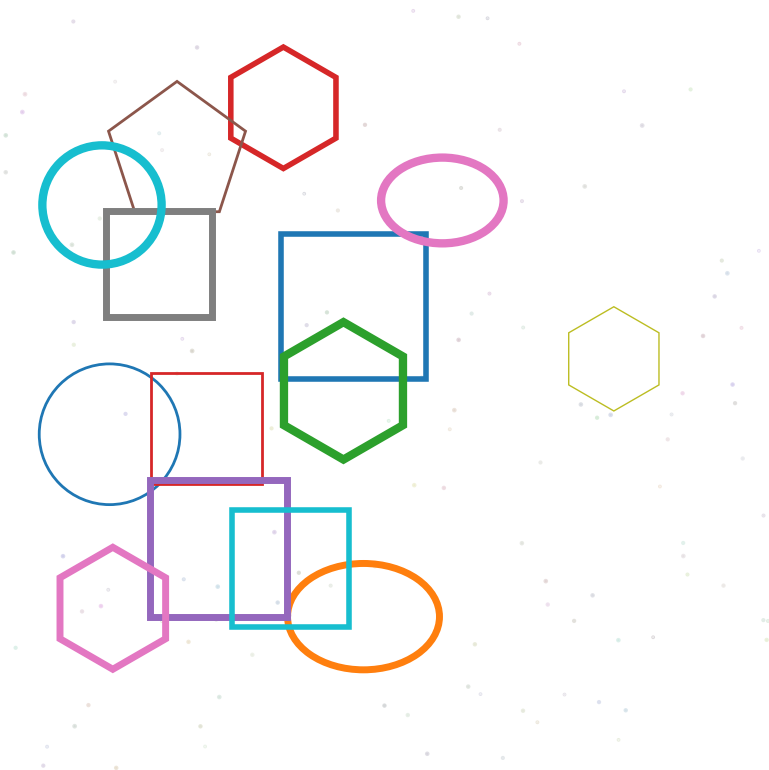[{"shape": "circle", "thickness": 1, "radius": 0.46, "center": [0.142, 0.436]}, {"shape": "square", "thickness": 2, "radius": 0.47, "center": [0.459, 0.602]}, {"shape": "oval", "thickness": 2.5, "radius": 0.49, "center": [0.472, 0.199]}, {"shape": "hexagon", "thickness": 3, "radius": 0.45, "center": [0.446, 0.492]}, {"shape": "square", "thickness": 1, "radius": 0.36, "center": [0.268, 0.444]}, {"shape": "hexagon", "thickness": 2, "radius": 0.39, "center": [0.368, 0.86]}, {"shape": "square", "thickness": 2.5, "radius": 0.45, "center": [0.283, 0.287]}, {"shape": "pentagon", "thickness": 1, "radius": 0.47, "center": [0.23, 0.801]}, {"shape": "hexagon", "thickness": 2.5, "radius": 0.4, "center": [0.147, 0.21]}, {"shape": "oval", "thickness": 3, "radius": 0.4, "center": [0.574, 0.74]}, {"shape": "square", "thickness": 2.5, "radius": 0.34, "center": [0.207, 0.657]}, {"shape": "hexagon", "thickness": 0.5, "radius": 0.34, "center": [0.797, 0.534]}, {"shape": "circle", "thickness": 3, "radius": 0.39, "center": [0.132, 0.734]}, {"shape": "square", "thickness": 2, "radius": 0.38, "center": [0.378, 0.262]}]